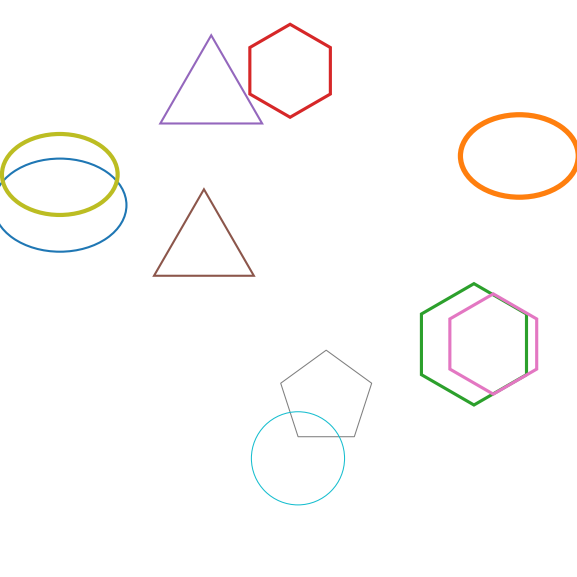[{"shape": "oval", "thickness": 1, "radius": 0.58, "center": [0.104, 0.644]}, {"shape": "oval", "thickness": 2.5, "radius": 0.51, "center": [0.899, 0.729]}, {"shape": "hexagon", "thickness": 1.5, "radius": 0.53, "center": [0.821, 0.403]}, {"shape": "hexagon", "thickness": 1.5, "radius": 0.4, "center": [0.502, 0.877]}, {"shape": "triangle", "thickness": 1, "radius": 0.51, "center": [0.366, 0.836]}, {"shape": "triangle", "thickness": 1, "radius": 0.5, "center": [0.353, 0.572]}, {"shape": "hexagon", "thickness": 1.5, "radius": 0.43, "center": [0.854, 0.403]}, {"shape": "pentagon", "thickness": 0.5, "radius": 0.41, "center": [0.565, 0.31]}, {"shape": "oval", "thickness": 2, "radius": 0.5, "center": [0.104, 0.697]}, {"shape": "circle", "thickness": 0.5, "radius": 0.4, "center": [0.516, 0.206]}]